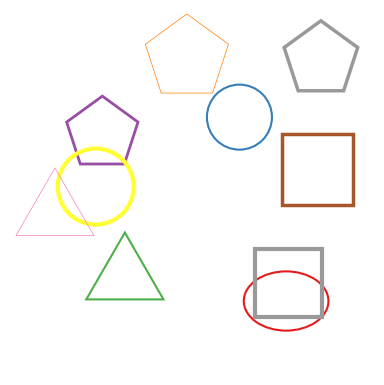[{"shape": "oval", "thickness": 1.5, "radius": 0.55, "center": [0.743, 0.218]}, {"shape": "circle", "thickness": 1.5, "radius": 0.42, "center": [0.622, 0.696]}, {"shape": "triangle", "thickness": 1.5, "radius": 0.58, "center": [0.324, 0.28]}, {"shape": "pentagon", "thickness": 2, "radius": 0.49, "center": [0.266, 0.653]}, {"shape": "pentagon", "thickness": 0.5, "radius": 0.57, "center": [0.485, 0.85]}, {"shape": "circle", "thickness": 3, "radius": 0.49, "center": [0.249, 0.515]}, {"shape": "square", "thickness": 2.5, "radius": 0.46, "center": [0.825, 0.56]}, {"shape": "triangle", "thickness": 0.5, "radius": 0.59, "center": [0.143, 0.447]}, {"shape": "pentagon", "thickness": 2.5, "radius": 0.5, "center": [0.834, 0.846]}, {"shape": "square", "thickness": 3, "radius": 0.44, "center": [0.75, 0.265]}]